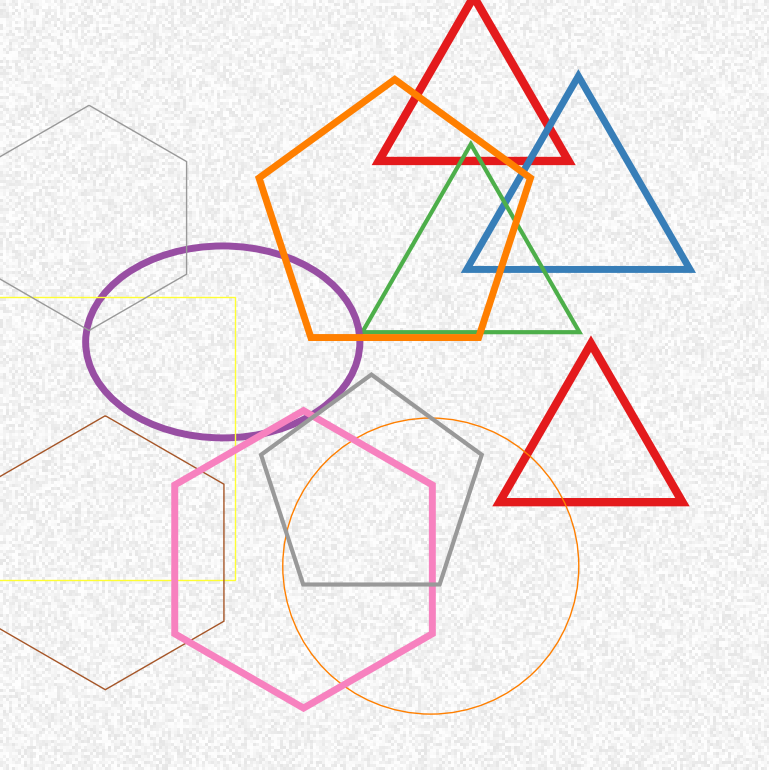[{"shape": "triangle", "thickness": 3, "radius": 0.71, "center": [0.615, 0.862]}, {"shape": "triangle", "thickness": 3, "radius": 0.69, "center": [0.768, 0.416]}, {"shape": "triangle", "thickness": 2.5, "radius": 0.84, "center": [0.751, 0.734]}, {"shape": "triangle", "thickness": 1.5, "radius": 0.81, "center": [0.612, 0.65]}, {"shape": "oval", "thickness": 2.5, "radius": 0.89, "center": [0.289, 0.556]}, {"shape": "pentagon", "thickness": 2.5, "radius": 0.93, "center": [0.513, 0.712]}, {"shape": "circle", "thickness": 0.5, "radius": 0.96, "center": [0.559, 0.265]}, {"shape": "square", "thickness": 0.5, "radius": 0.92, "center": [0.121, 0.431]}, {"shape": "hexagon", "thickness": 0.5, "radius": 0.89, "center": [0.137, 0.282]}, {"shape": "hexagon", "thickness": 2.5, "radius": 0.97, "center": [0.394, 0.274]}, {"shape": "hexagon", "thickness": 0.5, "radius": 0.73, "center": [0.116, 0.717]}, {"shape": "pentagon", "thickness": 1.5, "radius": 0.75, "center": [0.482, 0.363]}]